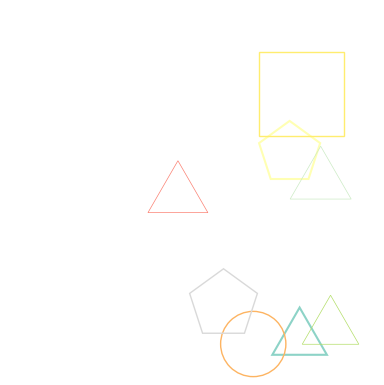[{"shape": "triangle", "thickness": 1.5, "radius": 0.41, "center": [0.778, 0.119]}, {"shape": "pentagon", "thickness": 1.5, "radius": 0.42, "center": [0.752, 0.603]}, {"shape": "triangle", "thickness": 0.5, "radius": 0.45, "center": [0.462, 0.493]}, {"shape": "circle", "thickness": 1, "radius": 0.42, "center": [0.658, 0.106]}, {"shape": "triangle", "thickness": 0.5, "radius": 0.42, "center": [0.859, 0.148]}, {"shape": "pentagon", "thickness": 1, "radius": 0.46, "center": [0.581, 0.209]}, {"shape": "triangle", "thickness": 0.5, "radius": 0.46, "center": [0.833, 0.529]}, {"shape": "square", "thickness": 1, "radius": 0.55, "center": [0.783, 0.756]}]